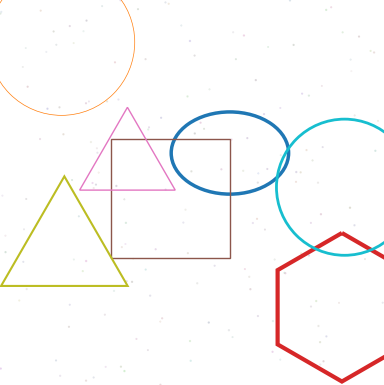[{"shape": "oval", "thickness": 2.5, "radius": 0.76, "center": [0.597, 0.603]}, {"shape": "circle", "thickness": 0.5, "radius": 0.95, "center": [0.16, 0.89]}, {"shape": "hexagon", "thickness": 3, "radius": 0.96, "center": [0.888, 0.202]}, {"shape": "square", "thickness": 1, "radius": 0.77, "center": [0.442, 0.484]}, {"shape": "triangle", "thickness": 1, "radius": 0.72, "center": [0.331, 0.578]}, {"shape": "triangle", "thickness": 1.5, "radius": 0.95, "center": [0.167, 0.352]}, {"shape": "circle", "thickness": 2, "radius": 0.88, "center": [0.895, 0.514]}]